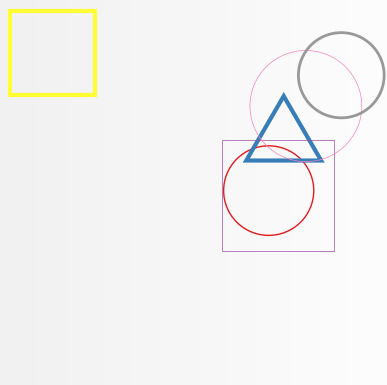[{"shape": "circle", "thickness": 1, "radius": 0.58, "center": [0.693, 0.505]}, {"shape": "triangle", "thickness": 3, "radius": 0.56, "center": [0.732, 0.639]}, {"shape": "square", "thickness": 0.5, "radius": 0.72, "center": [0.717, 0.493]}, {"shape": "square", "thickness": 3, "radius": 0.55, "center": [0.135, 0.862]}, {"shape": "circle", "thickness": 0.5, "radius": 0.72, "center": [0.789, 0.725]}, {"shape": "circle", "thickness": 2, "radius": 0.55, "center": [0.881, 0.805]}]